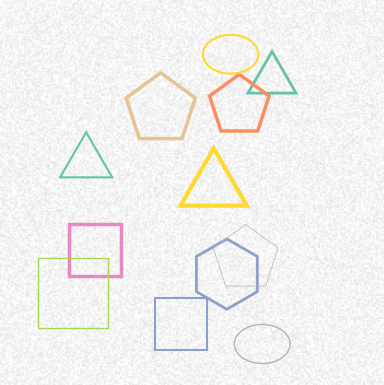[{"shape": "triangle", "thickness": 2, "radius": 0.36, "center": [0.707, 0.794]}, {"shape": "triangle", "thickness": 1.5, "radius": 0.39, "center": [0.224, 0.578]}, {"shape": "pentagon", "thickness": 2.5, "radius": 0.41, "center": [0.622, 0.726]}, {"shape": "hexagon", "thickness": 2, "radius": 0.46, "center": [0.589, 0.288]}, {"shape": "square", "thickness": 1.5, "radius": 0.34, "center": [0.469, 0.159]}, {"shape": "square", "thickness": 2.5, "radius": 0.33, "center": [0.247, 0.35]}, {"shape": "square", "thickness": 1, "radius": 0.46, "center": [0.19, 0.238]}, {"shape": "triangle", "thickness": 3, "radius": 0.5, "center": [0.555, 0.516]}, {"shape": "oval", "thickness": 1.5, "radius": 0.36, "center": [0.599, 0.859]}, {"shape": "pentagon", "thickness": 2.5, "radius": 0.47, "center": [0.417, 0.716]}, {"shape": "oval", "thickness": 1, "radius": 0.36, "center": [0.681, 0.106]}, {"shape": "pentagon", "thickness": 0.5, "radius": 0.44, "center": [0.638, 0.329]}]